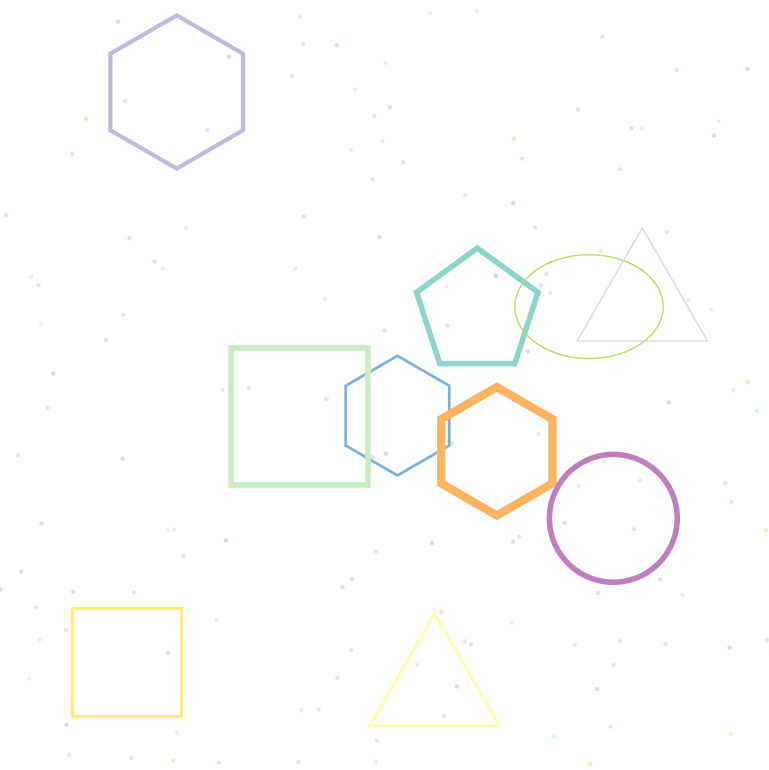[{"shape": "pentagon", "thickness": 2, "radius": 0.41, "center": [0.62, 0.595]}, {"shape": "triangle", "thickness": 1, "radius": 0.49, "center": [0.565, 0.106]}, {"shape": "hexagon", "thickness": 1.5, "radius": 0.5, "center": [0.23, 0.881]}, {"shape": "hexagon", "thickness": 1, "radius": 0.39, "center": [0.516, 0.46]}, {"shape": "hexagon", "thickness": 3, "radius": 0.42, "center": [0.645, 0.414]}, {"shape": "oval", "thickness": 0.5, "radius": 0.48, "center": [0.765, 0.602]}, {"shape": "triangle", "thickness": 0.5, "radius": 0.49, "center": [0.834, 0.606]}, {"shape": "circle", "thickness": 2, "radius": 0.41, "center": [0.797, 0.327]}, {"shape": "square", "thickness": 2, "radius": 0.44, "center": [0.389, 0.459]}, {"shape": "square", "thickness": 1, "radius": 0.35, "center": [0.164, 0.14]}]